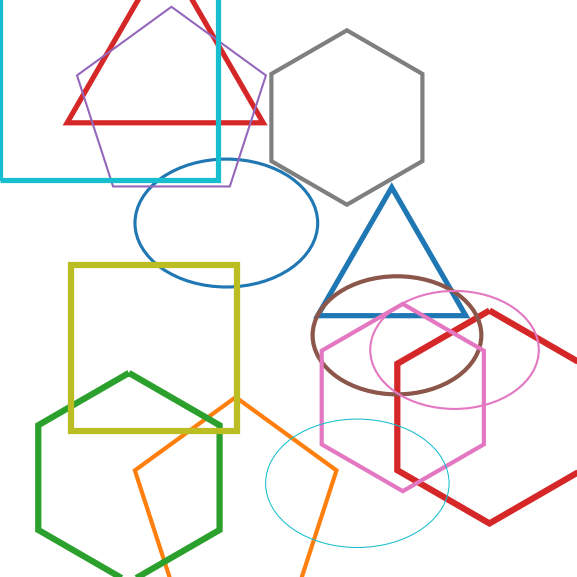[{"shape": "triangle", "thickness": 2.5, "radius": 0.74, "center": [0.678, 0.527]}, {"shape": "oval", "thickness": 1.5, "radius": 0.79, "center": [0.392, 0.613]}, {"shape": "pentagon", "thickness": 2, "radius": 0.92, "center": [0.408, 0.128]}, {"shape": "hexagon", "thickness": 3, "radius": 0.91, "center": [0.223, 0.172]}, {"shape": "triangle", "thickness": 2.5, "radius": 0.98, "center": [0.286, 0.884]}, {"shape": "hexagon", "thickness": 3, "radius": 0.92, "center": [0.848, 0.277]}, {"shape": "pentagon", "thickness": 1, "radius": 0.86, "center": [0.297, 0.815]}, {"shape": "oval", "thickness": 2, "radius": 0.73, "center": [0.687, 0.418]}, {"shape": "oval", "thickness": 1, "radius": 0.73, "center": [0.787, 0.393]}, {"shape": "hexagon", "thickness": 2, "radius": 0.81, "center": [0.697, 0.311]}, {"shape": "hexagon", "thickness": 2, "radius": 0.75, "center": [0.601, 0.796]}, {"shape": "square", "thickness": 3, "radius": 0.72, "center": [0.267, 0.396]}, {"shape": "square", "thickness": 2.5, "radius": 0.95, "center": [0.189, 0.876]}, {"shape": "oval", "thickness": 0.5, "radius": 0.79, "center": [0.619, 0.162]}]